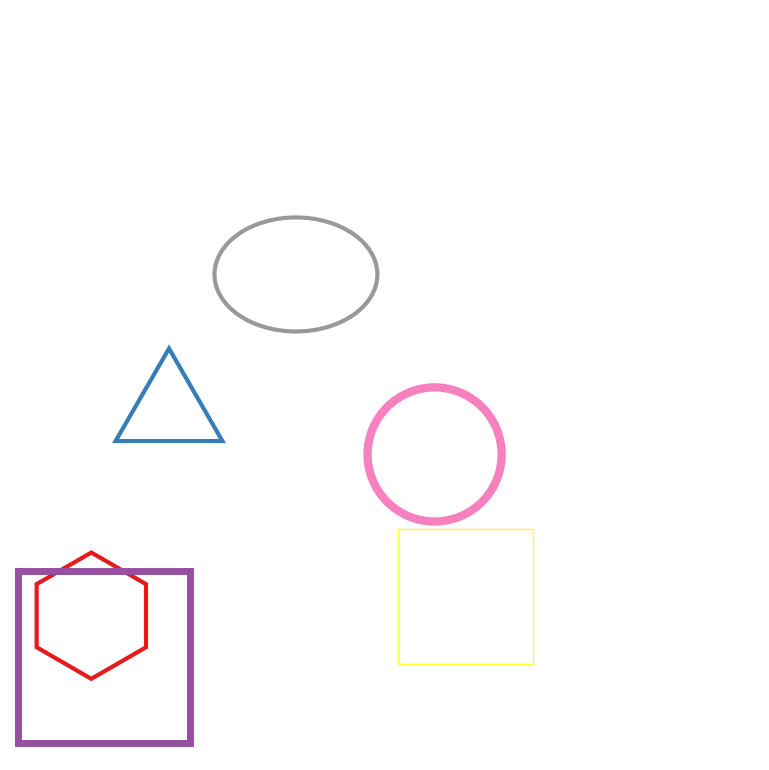[{"shape": "hexagon", "thickness": 1.5, "radius": 0.41, "center": [0.119, 0.2]}, {"shape": "triangle", "thickness": 1.5, "radius": 0.4, "center": [0.219, 0.467]}, {"shape": "square", "thickness": 2.5, "radius": 0.56, "center": [0.135, 0.147]}, {"shape": "square", "thickness": 0.5, "radius": 0.44, "center": [0.605, 0.226]}, {"shape": "circle", "thickness": 3, "radius": 0.44, "center": [0.564, 0.41]}, {"shape": "oval", "thickness": 1.5, "radius": 0.53, "center": [0.384, 0.644]}]